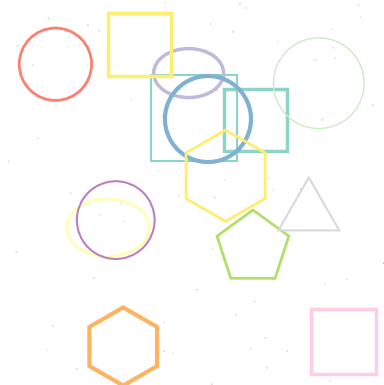[{"shape": "square", "thickness": 2.5, "radius": 0.4, "center": [0.664, 0.688]}, {"shape": "square", "thickness": 1.5, "radius": 0.56, "center": [0.503, 0.694]}, {"shape": "oval", "thickness": 2, "radius": 0.54, "center": [0.281, 0.408]}, {"shape": "oval", "thickness": 2.5, "radius": 0.45, "center": [0.49, 0.81]}, {"shape": "circle", "thickness": 2, "radius": 0.47, "center": [0.144, 0.833]}, {"shape": "circle", "thickness": 3, "radius": 0.56, "center": [0.54, 0.691]}, {"shape": "hexagon", "thickness": 3, "radius": 0.51, "center": [0.32, 0.1]}, {"shape": "pentagon", "thickness": 2, "radius": 0.49, "center": [0.657, 0.357]}, {"shape": "square", "thickness": 2.5, "radius": 0.42, "center": [0.892, 0.113]}, {"shape": "triangle", "thickness": 1.5, "radius": 0.46, "center": [0.802, 0.447]}, {"shape": "circle", "thickness": 1.5, "radius": 0.5, "center": [0.301, 0.428]}, {"shape": "circle", "thickness": 1, "radius": 0.59, "center": [0.828, 0.784]}, {"shape": "square", "thickness": 2.5, "radius": 0.41, "center": [0.362, 0.885]}, {"shape": "hexagon", "thickness": 2, "radius": 0.59, "center": [0.586, 0.544]}]